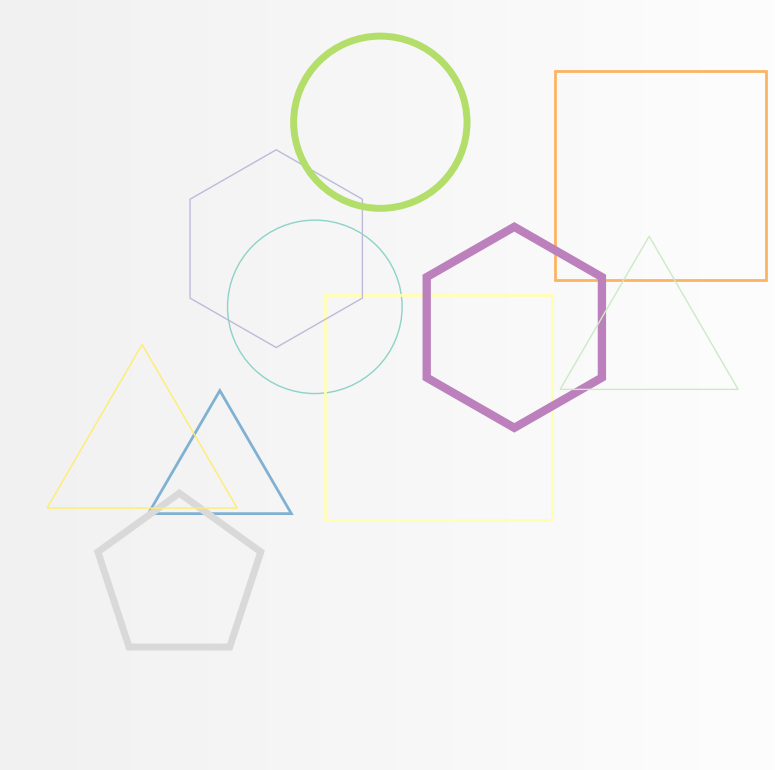[{"shape": "circle", "thickness": 0.5, "radius": 0.56, "center": [0.406, 0.602]}, {"shape": "square", "thickness": 1, "radius": 0.73, "center": [0.566, 0.47]}, {"shape": "hexagon", "thickness": 0.5, "radius": 0.64, "center": [0.356, 0.677]}, {"shape": "triangle", "thickness": 1, "radius": 0.53, "center": [0.284, 0.386]}, {"shape": "square", "thickness": 1, "radius": 0.68, "center": [0.852, 0.772]}, {"shape": "circle", "thickness": 2.5, "radius": 0.56, "center": [0.491, 0.841]}, {"shape": "pentagon", "thickness": 2.5, "radius": 0.55, "center": [0.231, 0.249]}, {"shape": "hexagon", "thickness": 3, "radius": 0.65, "center": [0.664, 0.575]}, {"shape": "triangle", "thickness": 0.5, "radius": 0.66, "center": [0.838, 0.561]}, {"shape": "triangle", "thickness": 0.5, "radius": 0.71, "center": [0.183, 0.411]}]